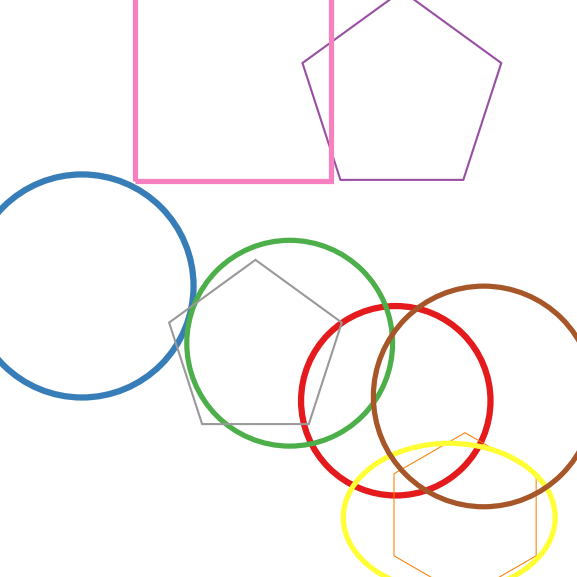[{"shape": "circle", "thickness": 3, "radius": 0.82, "center": [0.685, 0.305]}, {"shape": "circle", "thickness": 3, "radius": 0.97, "center": [0.142, 0.504]}, {"shape": "circle", "thickness": 2.5, "radius": 0.89, "center": [0.502, 0.405]}, {"shape": "pentagon", "thickness": 1, "radius": 0.9, "center": [0.696, 0.834]}, {"shape": "hexagon", "thickness": 0.5, "radius": 0.71, "center": [0.805, 0.108]}, {"shape": "oval", "thickness": 2.5, "radius": 0.92, "center": [0.778, 0.103]}, {"shape": "circle", "thickness": 2.5, "radius": 0.96, "center": [0.838, 0.313]}, {"shape": "square", "thickness": 2.5, "radius": 0.85, "center": [0.404, 0.856]}, {"shape": "pentagon", "thickness": 1, "radius": 0.79, "center": [0.442, 0.392]}]